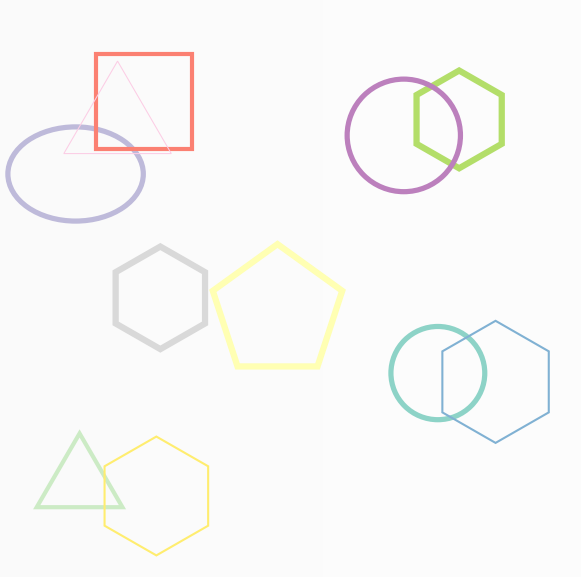[{"shape": "circle", "thickness": 2.5, "radius": 0.4, "center": [0.753, 0.353]}, {"shape": "pentagon", "thickness": 3, "radius": 0.59, "center": [0.477, 0.459]}, {"shape": "oval", "thickness": 2.5, "radius": 0.58, "center": [0.13, 0.698]}, {"shape": "square", "thickness": 2, "radius": 0.41, "center": [0.248, 0.823]}, {"shape": "hexagon", "thickness": 1, "radius": 0.53, "center": [0.853, 0.338]}, {"shape": "hexagon", "thickness": 3, "radius": 0.42, "center": [0.79, 0.792]}, {"shape": "triangle", "thickness": 0.5, "radius": 0.53, "center": [0.202, 0.787]}, {"shape": "hexagon", "thickness": 3, "radius": 0.44, "center": [0.276, 0.483]}, {"shape": "circle", "thickness": 2.5, "radius": 0.49, "center": [0.695, 0.765]}, {"shape": "triangle", "thickness": 2, "radius": 0.43, "center": [0.137, 0.163]}, {"shape": "hexagon", "thickness": 1, "radius": 0.51, "center": [0.269, 0.14]}]